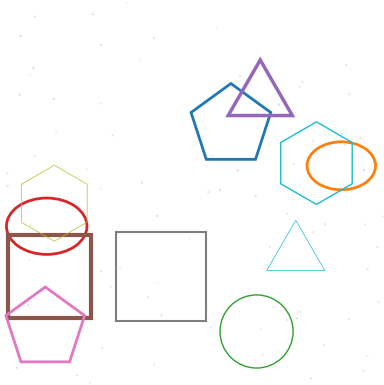[{"shape": "pentagon", "thickness": 2, "radius": 0.54, "center": [0.6, 0.674]}, {"shape": "oval", "thickness": 2, "radius": 0.44, "center": [0.886, 0.569]}, {"shape": "circle", "thickness": 1, "radius": 0.47, "center": [0.666, 0.139]}, {"shape": "oval", "thickness": 2, "radius": 0.52, "center": [0.121, 0.412]}, {"shape": "triangle", "thickness": 2.5, "radius": 0.48, "center": [0.676, 0.748]}, {"shape": "square", "thickness": 3, "radius": 0.54, "center": [0.128, 0.281]}, {"shape": "pentagon", "thickness": 2, "radius": 0.54, "center": [0.118, 0.147]}, {"shape": "square", "thickness": 1.5, "radius": 0.58, "center": [0.418, 0.282]}, {"shape": "hexagon", "thickness": 0.5, "radius": 0.49, "center": [0.141, 0.472]}, {"shape": "hexagon", "thickness": 1, "radius": 0.54, "center": [0.822, 0.576]}, {"shape": "triangle", "thickness": 0.5, "radius": 0.44, "center": [0.768, 0.341]}]